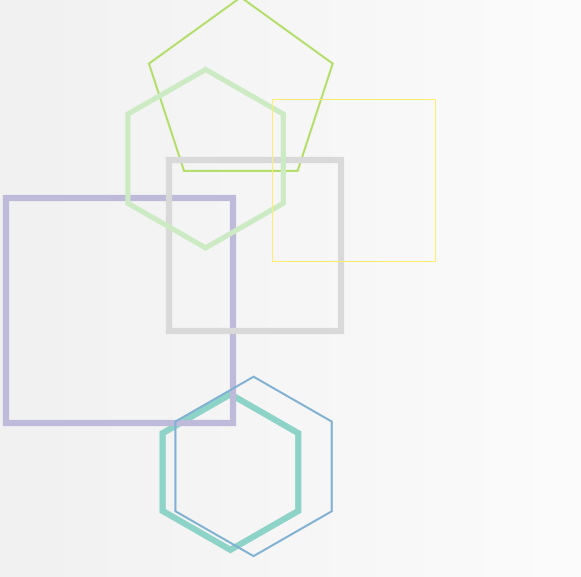[{"shape": "hexagon", "thickness": 3, "radius": 0.67, "center": [0.396, 0.182]}, {"shape": "square", "thickness": 3, "radius": 0.98, "center": [0.205, 0.461]}, {"shape": "hexagon", "thickness": 1, "radius": 0.78, "center": [0.436, 0.191]}, {"shape": "pentagon", "thickness": 1, "radius": 0.83, "center": [0.414, 0.838]}, {"shape": "square", "thickness": 3, "radius": 0.74, "center": [0.439, 0.574]}, {"shape": "hexagon", "thickness": 2.5, "radius": 0.77, "center": [0.354, 0.724]}, {"shape": "square", "thickness": 0.5, "radius": 0.7, "center": [0.608, 0.688]}]